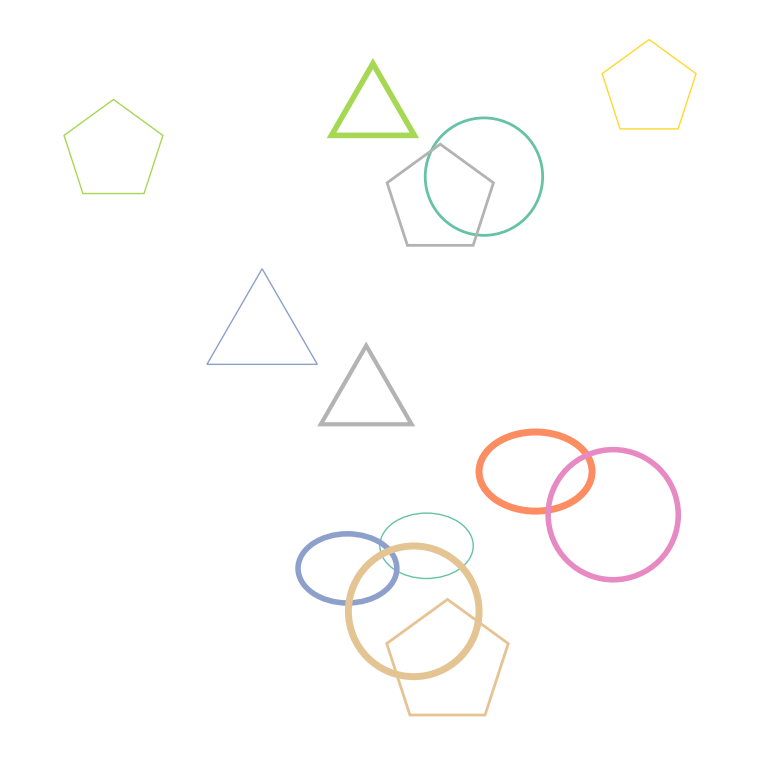[{"shape": "circle", "thickness": 1, "radius": 0.38, "center": [0.628, 0.771]}, {"shape": "oval", "thickness": 0.5, "radius": 0.3, "center": [0.554, 0.291]}, {"shape": "oval", "thickness": 2.5, "radius": 0.37, "center": [0.696, 0.388]}, {"shape": "triangle", "thickness": 0.5, "radius": 0.41, "center": [0.34, 0.568]}, {"shape": "oval", "thickness": 2, "radius": 0.32, "center": [0.451, 0.262]}, {"shape": "circle", "thickness": 2, "radius": 0.42, "center": [0.796, 0.332]}, {"shape": "triangle", "thickness": 2, "radius": 0.31, "center": [0.484, 0.855]}, {"shape": "pentagon", "thickness": 0.5, "radius": 0.34, "center": [0.147, 0.803]}, {"shape": "pentagon", "thickness": 0.5, "radius": 0.32, "center": [0.843, 0.884]}, {"shape": "circle", "thickness": 2.5, "radius": 0.42, "center": [0.537, 0.206]}, {"shape": "pentagon", "thickness": 1, "radius": 0.41, "center": [0.581, 0.139]}, {"shape": "pentagon", "thickness": 1, "radius": 0.36, "center": [0.572, 0.74]}, {"shape": "triangle", "thickness": 1.5, "radius": 0.34, "center": [0.476, 0.483]}]